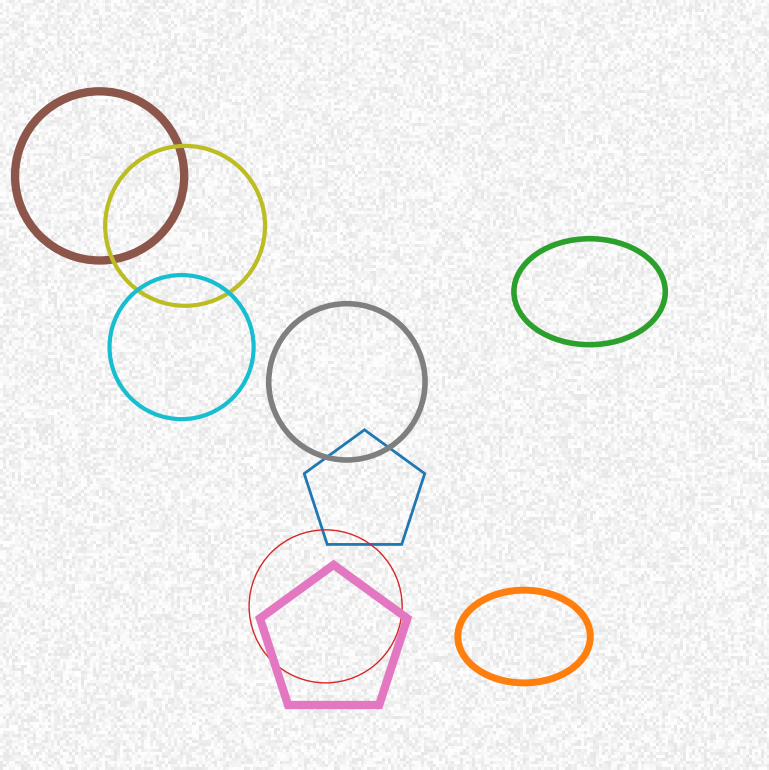[{"shape": "pentagon", "thickness": 1, "radius": 0.41, "center": [0.473, 0.36]}, {"shape": "oval", "thickness": 2.5, "radius": 0.43, "center": [0.681, 0.173]}, {"shape": "oval", "thickness": 2, "radius": 0.49, "center": [0.766, 0.621]}, {"shape": "circle", "thickness": 0.5, "radius": 0.5, "center": [0.423, 0.213]}, {"shape": "circle", "thickness": 3, "radius": 0.55, "center": [0.129, 0.772]}, {"shape": "pentagon", "thickness": 3, "radius": 0.5, "center": [0.433, 0.166]}, {"shape": "circle", "thickness": 2, "radius": 0.51, "center": [0.451, 0.504]}, {"shape": "circle", "thickness": 1.5, "radius": 0.52, "center": [0.24, 0.707]}, {"shape": "circle", "thickness": 1.5, "radius": 0.47, "center": [0.236, 0.549]}]